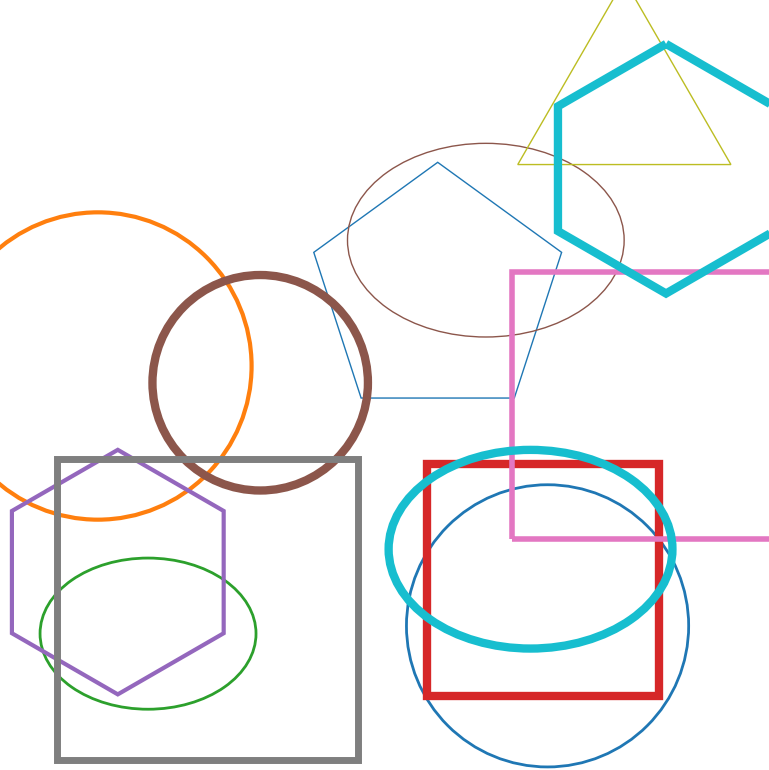[{"shape": "pentagon", "thickness": 0.5, "radius": 0.85, "center": [0.568, 0.62]}, {"shape": "circle", "thickness": 1, "radius": 0.92, "center": [0.711, 0.187]}, {"shape": "circle", "thickness": 1.5, "radius": 1.0, "center": [0.127, 0.525]}, {"shape": "oval", "thickness": 1, "radius": 0.7, "center": [0.192, 0.177]}, {"shape": "square", "thickness": 3, "radius": 0.75, "center": [0.705, 0.247]}, {"shape": "hexagon", "thickness": 1.5, "radius": 0.79, "center": [0.153, 0.257]}, {"shape": "circle", "thickness": 3, "radius": 0.7, "center": [0.338, 0.503]}, {"shape": "oval", "thickness": 0.5, "radius": 0.9, "center": [0.631, 0.688]}, {"shape": "square", "thickness": 2, "radius": 0.87, "center": [0.838, 0.473]}, {"shape": "square", "thickness": 2.5, "radius": 0.98, "center": [0.269, 0.208]}, {"shape": "triangle", "thickness": 0.5, "radius": 0.8, "center": [0.811, 0.866]}, {"shape": "oval", "thickness": 3, "radius": 0.92, "center": [0.689, 0.287]}, {"shape": "hexagon", "thickness": 3, "radius": 0.81, "center": [0.865, 0.781]}]